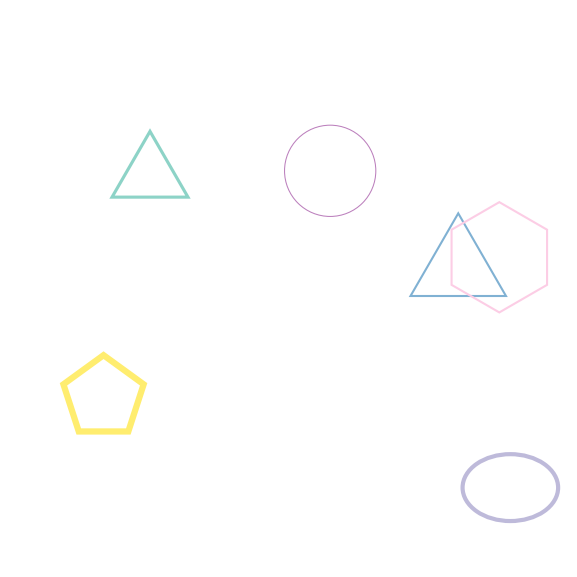[{"shape": "triangle", "thickness": 1.5, "radius": 0.38, "center": [0.26, 0.696]}, {"shape": "oval", "thickness": 2, "radius": 0.41, "center": [0.884, 0.155]}, {"shape": "triangle", "thickness": 1, "radius": 0.48, "center": [0.793, 0.534]}, {"shape": "hexagon", "thickness": 1, "radius": 0.48, "center": [0.865, 0.554]}, {"shape": "circle", "thickness": 0.5, "radius": 0.4, "center": [0.572, 0.703]}, {"shape": "pentagon", "thickness": 3, "radius": 0.37, "center": [0.179, 0.311]}]